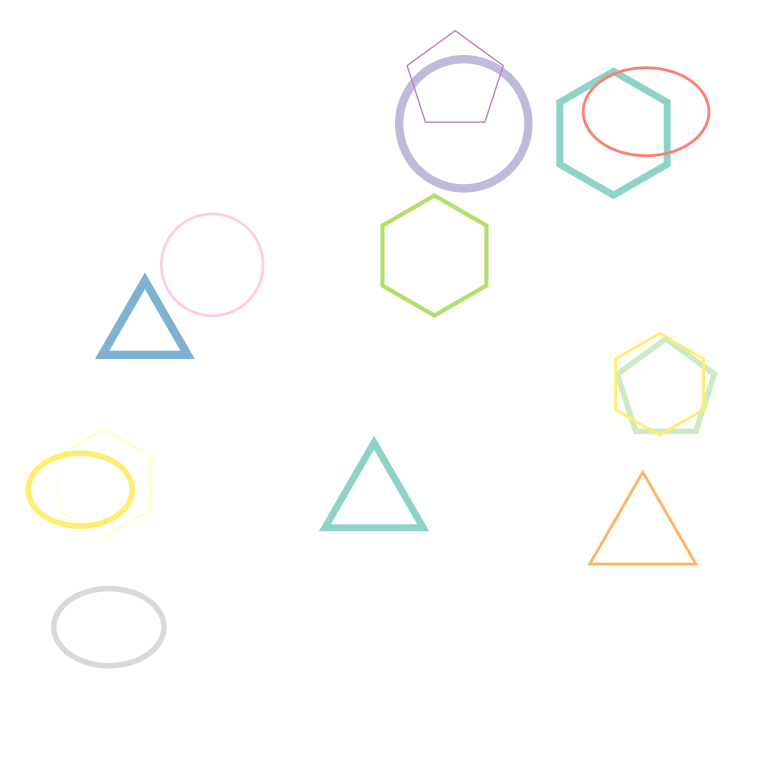[{"shape": "hexagon", "thickness": 2.5, "radius": 0.4, "center": [0.797, 0.827]}, {"shape": "triangle", "thickness": 2.5, "radius": 0.37, "center": [0.486, 0.351]}, {"shape": "hexagon", "thickness": 0.5, "radius": 0.35, "center": [0.135, 0.373]}, {"shape": "circle", "thickness": 3, "radius": 0.42, "center": [0.602, 0.839]}, {"shape": "oval", "thickness": 1, "radius": 0.41, "center": [0.839, 0.855]}, {"shape": "triangle", "thickness": 3, "radius": 0.32, "center": [0.188, 0.571]}, {"shape": "triangle", "thickness": 1, "radius": 0.4, "center": [0.835, 0.307]}, {"shape": "hexagon", "thickness": 1.5, "radius": 0.39, "center": [0.564, 0.668]}, {"shape": "circle", "thickness": 1, "radius": 0.33, "center": [0.276, 0.656]}, {"shape": "oval", "thickness": 2, "radius": 0.36, "center": [0.141, 0.186]}, {"shape": "pentagon", "thickness": 0.5, "radius": 0.33, "center": [0.591, 0.894]}, {"shape": "pentagon", "thickness": 2, "radius": 0.33, "center": [0.865, 0.494]}, {"shape": "oval", "thickness": 2, "radius": 0.34, "center": [0.104, 0.364]}, {"shape": "hexagon", "thickness": 1, "radius": 0.33, "center": [0.857, 0.501]}]